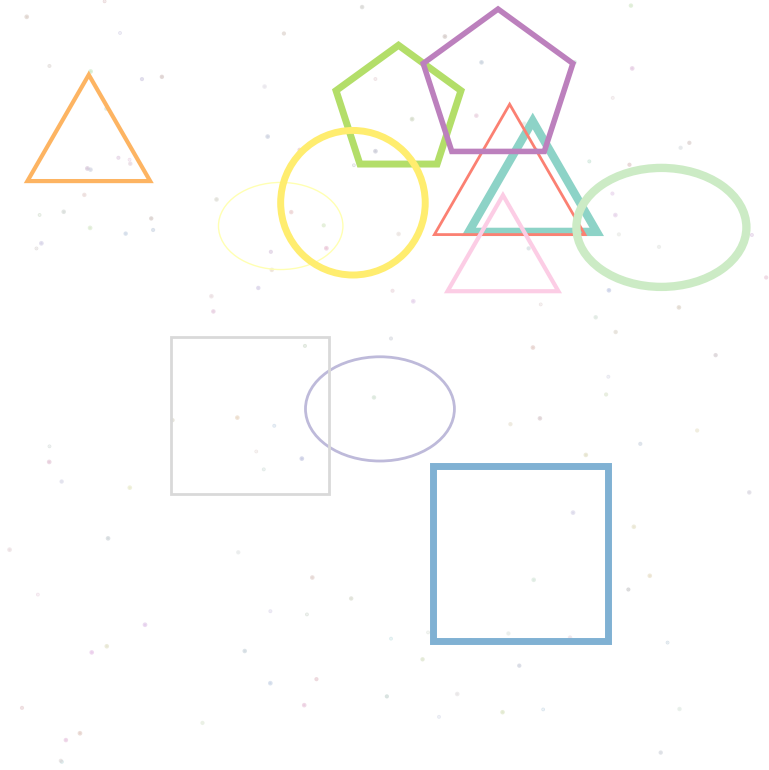[{"shape": "triangle", "thickness": 3, "radius": 0.48, "center": [0.692, 0.747]}, {"shape": "oval", "thickness": 0.5, "radius": 0.4, "center": [0.365, 0.707]}, {"shape": "oval", "thickness": 1, "radius": 0.48, "center": [0.493, 0.469]}, {"shape": "triangle", "thickness": 1, "radius": 0.56, "center": [0.662, 0.752]}, {"shape": "square", "thickness": 2.5, "radius": 0.57, "center": [0.676, 0.281]}, {"shape": "triangle", "thickness": 1.5, "radius": 0.46, "center": [0.115, 0.811]}, {"shape": "pentagon", "thickness": 2.5, "radius": 0.43, "center": [0.518, 0.856]}, {"shape": "triangle", "thickness": 1.5, "radius": 0.42, "center": [0.653, 0.663]}, {"shape": "square", "thickness": 1, "radius": 0.51, "center": [0.324, 0.46]}, {"shape": "pentagon", "thickness": 2, "radius": 0.51, "center": [0.647, 0.886]}, {"shape": "oval", "thickness": 3, "radius": 0.55, "center": [0.859, 0.705]}, {"shape": "circle", "thickness": 2.5, "radius": 0.47, "center": [0.458, 0.737]}]